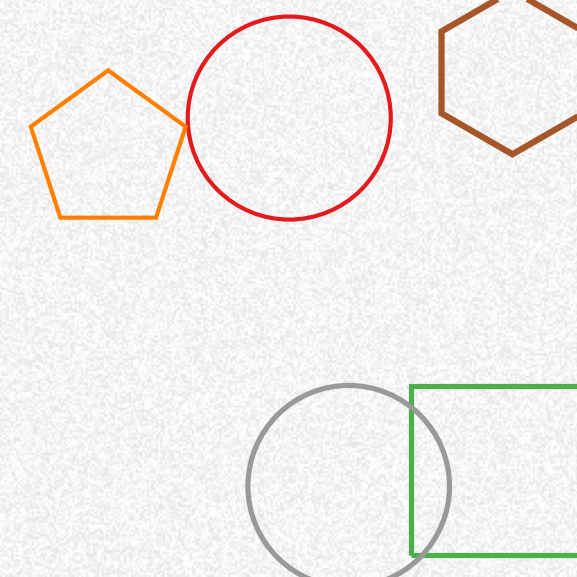[{"shape": "circle", "thickness": 2, "radius": 0.88, "center": [0.501, 0.795]}, {"shape": "square", "thickness": 2.5, "radius": 0.73, "center": [0.857, 0.185]}, {"shape": "pentagon", "thickness": 2, "radius": 0.7, "center": [0.187, 0.736]}, {"shape": "hexagon", "thickness": 3, "radius": 0.71, "center": [0.887, 0.874]}, {"shape": "circle", "thickness": 2.5, "radius": 0.87, "center": [0.604, 0.157]}]